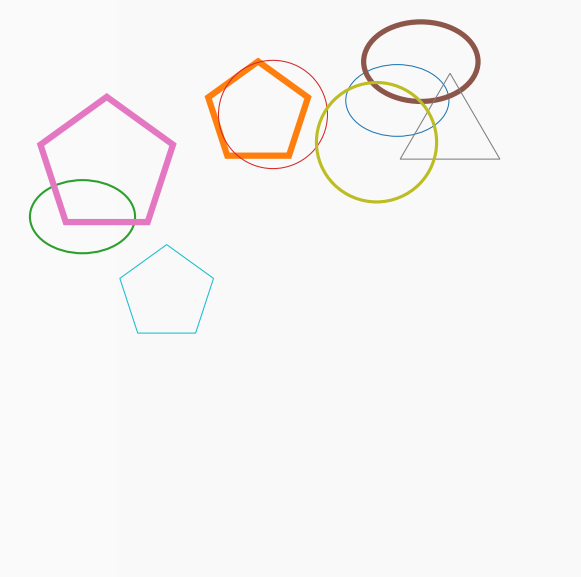[{"shape": "oval", "thickness": 0.5, "radius": 0.44, "center": [0.684, 0.825]}, {"shape": "pentagon", "thickness": 3, "radius": 0.45, "center": [0.444, 0.803]}, {"shape": "oval", "thickness": 1, "radius": 0.45, "center": [0.142, 0.624]}, {"shape": "circle", "thickness": 0.5, "radius": 0.47, "center": [0.47, 0.801]}, {"shape": "oval", "thickness": 2.5, "radius": 0.49, "center": [0.724, 0.892]}, {"shape": "pentagon", "thickness": 3, "radius": 0.6, "center": [0.184, 0.712]}, {"shape": "triangle", "thickness": 0.5, "radius": 0.5, "center": [0.774, 0.773]}, {"shape": "circle", "thickness": 1.5, "radius": 0.52, "center": [0.648, 0.753]}, {"shape": "pentagon", "thickness": 0.5, "radius": 0.42, "center": [0.287, 0.491]}]